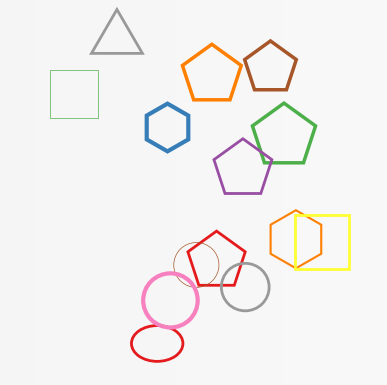[{"shape": "pentagon", "thickness": 2, "radius": 0.39, "center": [0.559, 0.322]}, {"shape": "oval", "thickness": 2, "radius": 0.33, "center": [0.406, 0.108]}, {"shape": "hexagon", "thickness": 3, "radius": 0.31, "center": [0.432, 0.669]}, {"shape": "pentagon", "thickness": 2.5, "radius": 0.43, "center": [0.733, 0.646]}, {"shape": "square", "thickness": 0.5, "radius": 0.31, "center": [0.191, 0.757]}, {"shape": "pentagon", "thickness": 2, "radius": 0.39, "center": [0.627, 0.561]}, {"shape": "hexagon", "thickness": 1.5, "radius": 0.38, "center": [0.764, 0.379]}, {"shape": "pentagon", "thickness": 2.5, "radius": 0.4, "center": [0.547, 0.805]}, {"shape": "square", "thickness": 2, "radius": 0.35, "center": [0.831, 0.371]}, {"shape": "circle", "thickness": 0.5, "radius": 0.29, "center": [0.507, 0.312]}, {"shape": "pentagon", "thickness": 2.5, "radius": 0.35, "center": [0.698, 0.824]}, {"shape": "circle", "thickness": 3, "radius": 0.35, "center": [0.44, 0.22]}, {"shape": "triangle", "thickness": 2, "radius": 0.38, "center": [0.302, 0.899]}, {"shape": "circle", "thickness": 2, "radius": 0.31, "center": [0.633, 0.254]}]